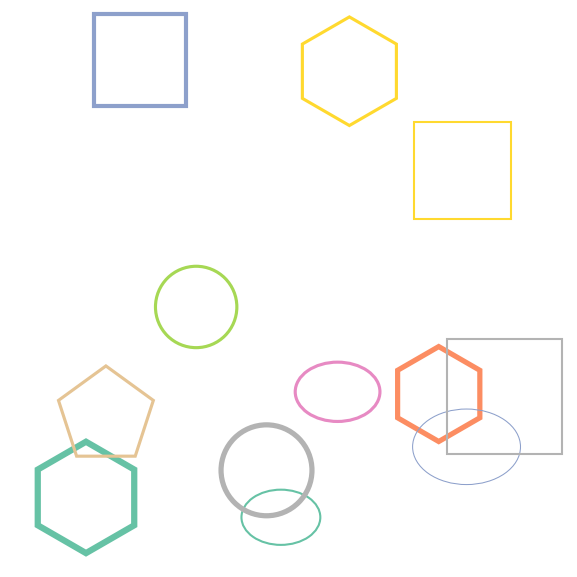[{"shape": "hexagon", "thickness": 3, "radius": 0.48, "center": [0.149, 0.138]}, {"shape": "oval", "thickness": 1, "radius": 0.34, "center": [0.486, 0.103]}, {"shape": "hexagon", "thickness": 2.5, "radius": 0.41, "center": [0.76, 0.317]}, {"shape": "square", "thickness": 2, "radius": 0.4, "center": [0.242, 0.895]}, {"shape": "oval", "thickness": 0.5, "radius": 0.47, "center": [0.808, 0.225]}, {"shape": "oval", "thickness": 1.5, "radius": 0.37, "center": [0.585, 0.321]}, {"shape": "circle", "thickness": 1.5, "radius": 0.35, "center": [0.34, 0.468]}, {"shape": "hexagon", "thickness": 1.5, "radius": 0.47, "center": [0.605, 0.876]}, {"shape": "square", "thickness": 1, "radius": 0.42, "center": [0.801, 0.704]}, {"shape": "pentagon", "thickness": 1.5, "radius": 0.43, "center": [0.183, 0.279]}, {"shape": "circle", "thickness": 2.5, "radius": 0.39, "center": [0.461, 0.185]}, {"shape": "square", "thickness": 1, "radius": 0.5, "center": [0.874, 0.313]}]